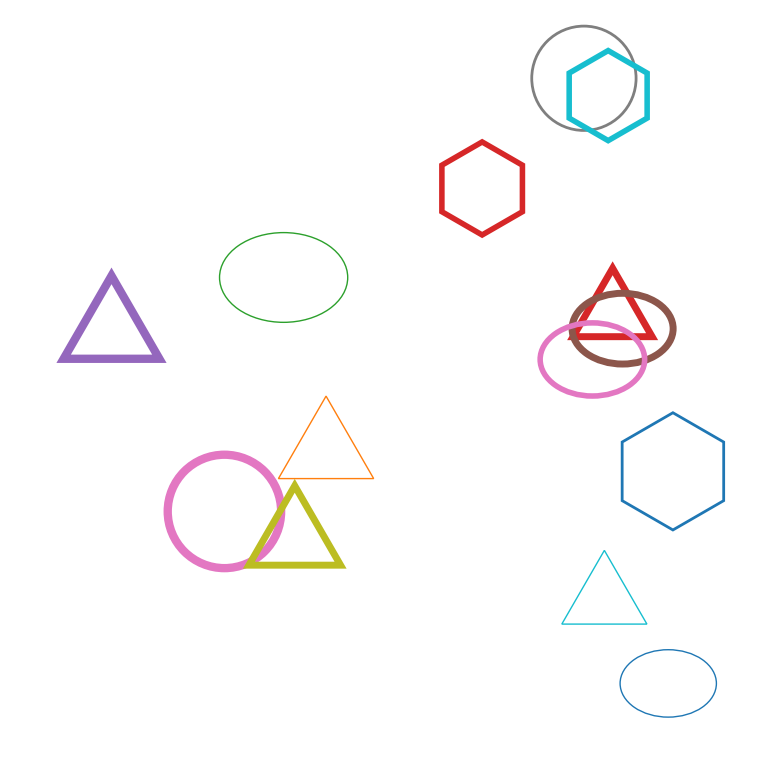[{"shape": "oval", "thickness": 0.5, "radius": 0.31, "center": [0.868, 0.112]}, {"shape": "hexagon", "thickness": 1, "radius": 0.38, "center": [0.874, 0.388]}, {"shape": "triangle", "thickness": 0.5, "radius": 0.36, "center": [0.423, 0.414]}, {"shape": "oval", "thickness": 0.5, "radius": 0.42, "center": [0.368, 0.64]}, {"shape": "hexagon", "thickness": 2, "radius": 0.3, "center": [0.626, 0.755]}, {"shape": "triangle", "thickness": 2.5, "radius": 0.3, "center": [0.796, 0.592]}, {"shape": "triangle", "thickness": 3, "radius": 0.36, "center": [0.145, 0.57]}, {"shape": "oval", "thickness": 2.5, "radius": 0.33, "center": [0.809, 0.573]}, {"shape": "oval", "thickness": 2, "radius": 0.34, "center": [0.769, 0.533]}, {"shape": "circle", "thickness": 3, "radius": 0.37, "center": [0.291, 0.336]}, {"shape": "circle", "thickness": 1, "radius": 0.34, "center": [0.758, 0.898]}, {"shape": "triangle", "thickness": 2.5, "radius": 0.34, "center": [0.383, 0.3]}, {"shape": "triangle", "thickness": 0.5, "radius": 0.32, "center": [0.785, 0.221]}, {"shape": "hexagon", "thickness": 2, "radius": 0.29, "center": [0.79, 0.876]}]